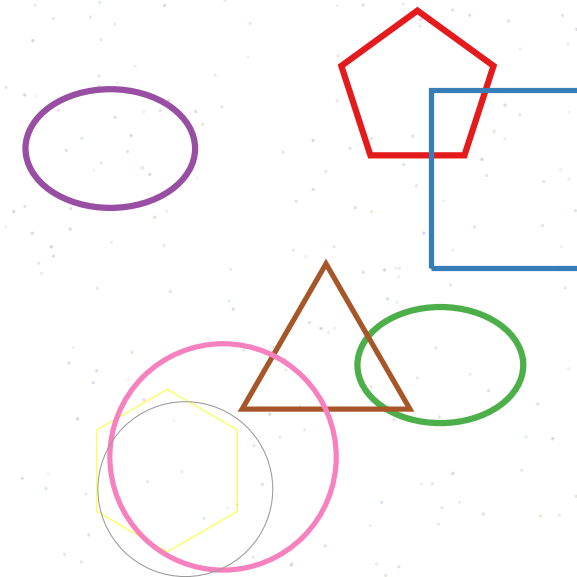[{"shape": "pentagon", "thickness": 3, "radius": 0.69, "center": [0.723, 0.842]}, {"shape": "square", "thickness": 2.5, "radius": 0.77, "center": [0.9, 0.689]}, {"shape": "oval", "thickness": 3, "radius": 0.72, "center": [0.763, 0.367]}, {"shape": "oval", "thickness": 3, "radius": 0.73, "center": [0.191, 0.742]}, {"shape": "hexagon", "thickness": 0.5, "radius": 0.7, "center": [0.289, 0.184]}, {"shape": "triangle", "thickness": 2.5, "radius": 0.84, "center": [0.565, 0.375]}, {"shape": "circle", "thickness": 2.5, "radius": 0.98, "center": [0.386, 0.208]}, {"shape": "circle", "thickness": 0.5, "radius": 0.76, "center": [0.321, 0.152]}]